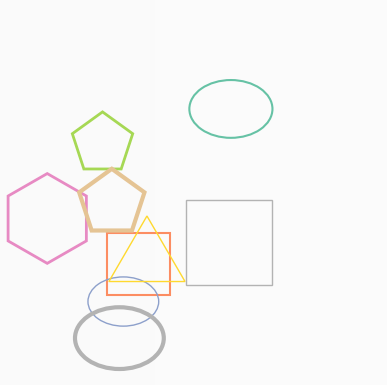[{"shape": "oval", "thickness": 1.5, "radius": 0.54, "center": [0.596, 0.717]}, {"shape": "square", "thickness": 1.5, "radius": 0.41, "center": [0.358, 0.314]}, {"shape": "oval", "thickness": 1, "radius": 0.46, "center": [0.318, 0.217]}, {"shape": "hexagon", "thickness": 2, "radius": 0.58, "center": [0.122, 0.433]}, {"shape": "pentagon", "thickness": 2, "radius": 0.41, "center": [0.265, 0.627]}, {"shape": "triangle", "thickness": 1, "radius": 0.57, "center": [0.379, 0.326]}, {"shape": "pentagon", "thickness": 3, "radius": 0.44, "center": [0.289, 0.473]}, {"shape": "square", "thickness": 1, "radius": 0.55, "center": [0.592, 0.37]}, {"shape": "oval", "thickness": 3, "radius": 0.57, "center": [0.308, 0.122]}]